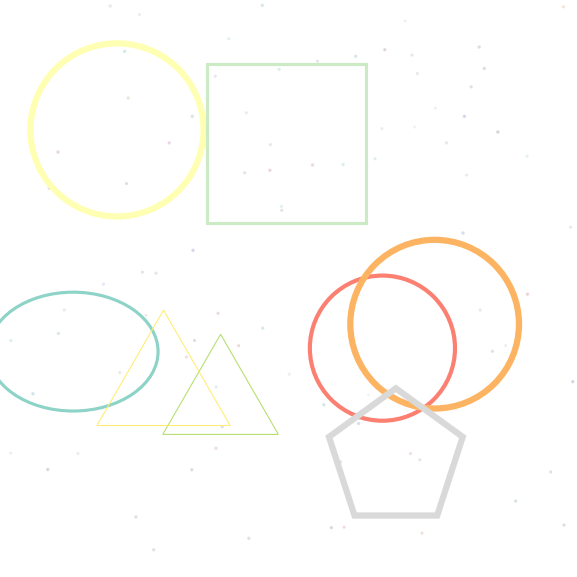[{"shape": "oval", "thickness": 1.5, "radius": 0.74, "center": [0.127, 0.39]}, {"shape": "circle", "thickness": 3, "radius": 0.75, "center": [0.203, 0.774]}, {"shape": "circle", "thickness": 2, "radius": 0.63, "center": [0.662, 0.396]}, {"shape": "circle", "thickness": 3, "radius": 0.73, "center": [0.753, 0.438]}, {"shape": "triangle", "thickness": 0.5, "radius": 0.58, "center": [0.382, 0.305]}, {"shape": "pentagon", "thickness": 3, "radius": 0.61, "center": [0.685, 0.205]}, {"shape": "square", "thickness": 1.5, "radius": 0.69, "center": [0.496, 0.751]}, {"shape": "triangle", "thickness": 0.5, "radius": 0.67, "center": [0.283, 0.329]}]